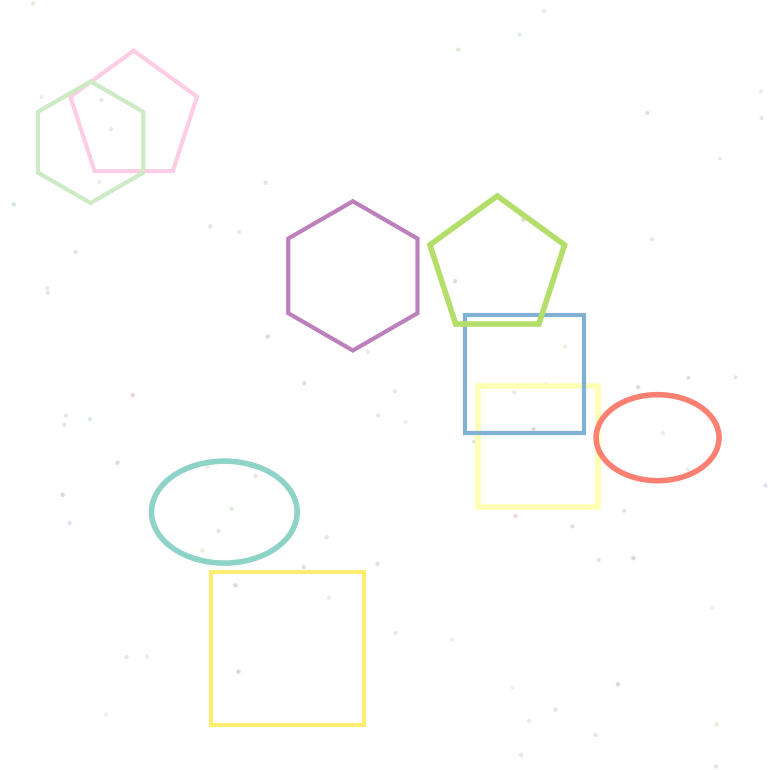[{"shape": "oval", "thickness": 2, "radius": 0.47, "center": [0.291, 0.335]}, {"shape": "square", "thickness": 2, "radius": 0.39, "center": [0.699, 0.42]}, {"shape": "oval", "thickness": 2, "radius": 0.4, "center": [0.854, 0.432]}, {"shape": "square", "thickness": 1.5, "radius": 0.38, "center": [0.681, 0.515]}, {"shape": "pentagon", "thickness": 2, "radius": 0.46, "center": [0.646, 0.654]}, {"shape": "pentagon", "thickness": 1.5, "radius": 0.43, "center": [0.174, 0.848]}, {"shape": "hexagon", "thickness": 1.5, "radius": 0.48, "center": [0.458, 0.642]}, {"shape": "hexagon", "thickness": 1.5, "radius": 0.39, "center": [0.118, 0.815]}, {"shape": "square", "thickness": 1.5, "radius": 0.5, "center": [0.374, 0.158]}]